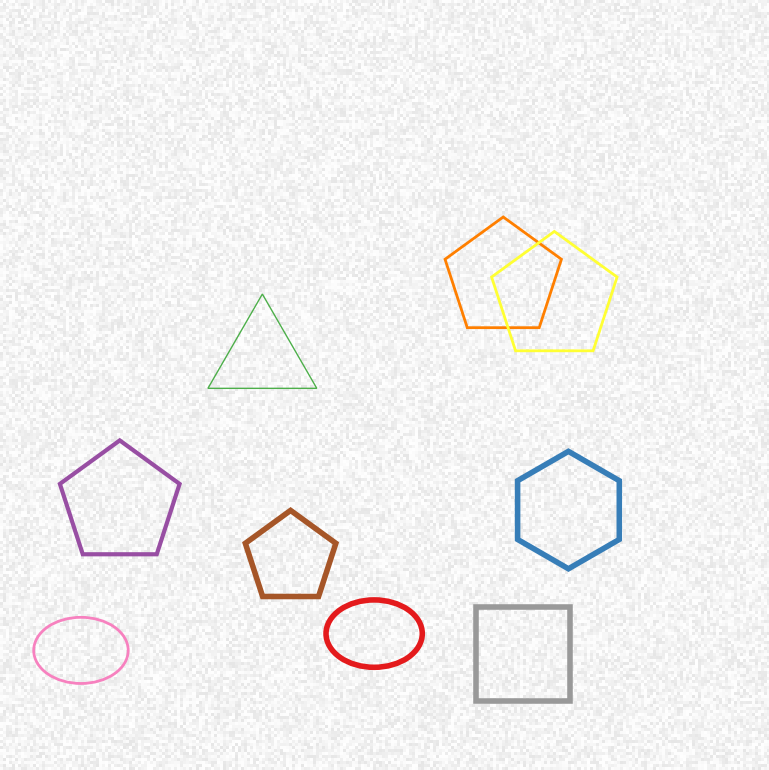[{"shape": "oval", "thickness": 2, "radius": 0.31, "center": [0.486, 0.177]}, {"shape": "hexagon", "thickness": 2, "radius": 0.38, "center": [0.738, 0.338]}, {"shape": "triangle", "thickness": 0.5, "radius": 0.41, "center": [0.341, 0.536]}, {"shape": "pentagon", "thickness": 1.5, "radius": 0.41, "center": [0.156, 0.346]}, {"shape": "pentagon", "thickness": 1, "radius": 0.4, "center": [0.654, 0.639]}, {"shape": "pentagon", "thickness": 1, "radius": 0.43, "center": [0.72, 0.614]}, {"shape": "pentagon", "thickness": 2, "radius": 0.31, "center": [0.377, 0.275]}, {"shape": "oval", "thickness": 1, "radius": 0.31, "center": [0.105, 0.155]}, {"shape": "square", "thickness": 2, "radius": 0.3, "center": [0.679, 0.151]}]